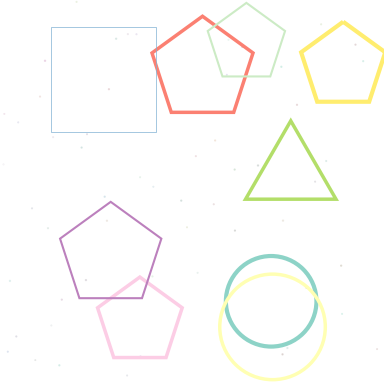[{"shape": "circle", "thickness": 3, "radius": 0.59, "center": [0.704, 0.217]}, {"shape": "circle", "thickness": 2.5, "radius": 0.69, "center": [0.708, 0.151]}, {"shape": "pentagon", "thickness": 2.5, "radius": 0.69, "center": [0.526, 0.82]}, {"shape": "square", "thickness": 0.5, "radius": 0.68, "center": [0.27, 0.794]}, {"shape": "triangle", "thickness": 2.5, "radius": 0.68, "center": [0.755, 0.55]}, {"shape": "pentagon", "thickness": 2.5, "radius": 0.58, "center": [0.363, 0.165]}, {"shape": "pentagon", "thickness": 1.5, "radius": 0.69, "center": [0.288, 0.337]}, {"shape": "pentagon", "thickness": 1.5, "radius": 0.53, "center": [0.64, 0.887]}, {"shape": "pentagon", "thickness": 3, "radius": 0.57, "center": [0.891, 0.829]}]